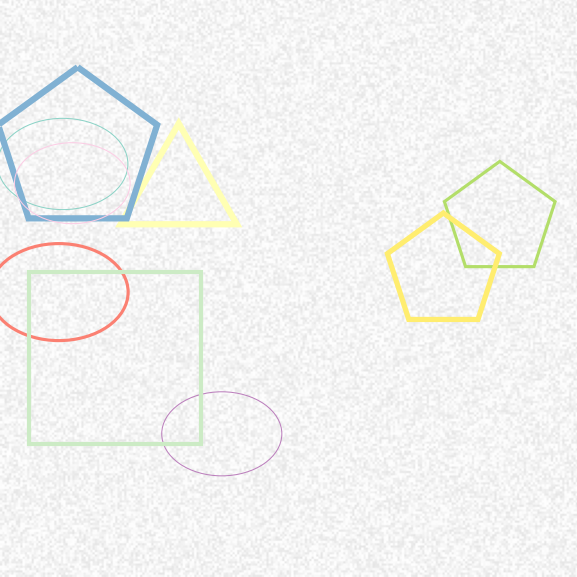[{"shape": "oval", "thickness": 0.5, "radius": 0.56, "center": [0.109, 0.715]}, {"shape": "triangle", "thickness": 3, "radius": 0.58, "center": [0.31, 0.669]}, {"shape": "oval", "thickness": 1.5, "radius": 0.6, "center": [0.102, 0.493]}, {"shape": "pentagon", "thickness": 3, "radius": 0.72, "center": [0.134, 0.738]}, {"shape": "pentagon", "thickness": 1.5, "radius": 0.5, "center": [0.865, 0.619]}, {"shape": "oval", "thickness": 0.5, "radius": 0.5, "center": [0.125, 0.682]}, {"shape": "oval", "thickness": 0.5, "radius": 0.52, "center": [0.384, 0.248]}, {"shape": "square", "thickness": 2, "radius": 0.75, "center": [0.199, 0.38]}, {"shape": "pentagon", "thickness": 2.5, "radius": 0.51, "center": [0.768, 0.528]}]